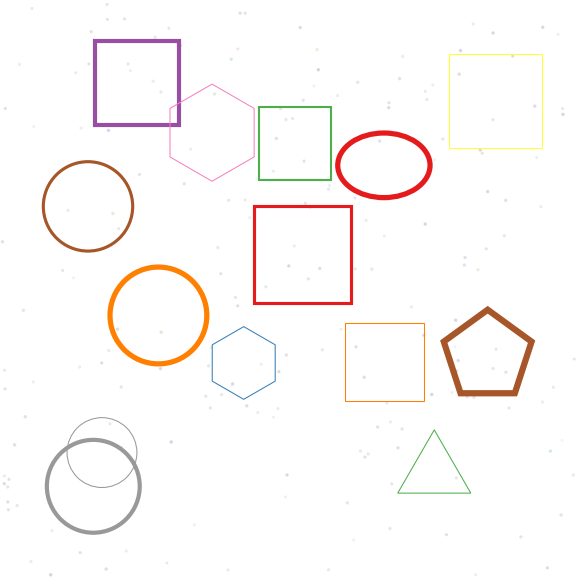[{"shape": "square", "thickness": 1.5, "radius": 0.42, "center": [0.524, 0.559]}, {"shape": "oval", "thickness": 2.5, "radius": 0.4, "center": [0.665, 0.713]}, {"shape": "hexagon", "thickness": 0.5, "radius": 0.31, "center": [0.422, 0.371]}, {"shape": "square", "thickness": 1, "radius": 0.31, "center": [0.511, 0.751]}, {"shape": "triangle", "thickness": 0.5, "radius": 0.37, "center": [0.752, 0.182]}, {"shape": "square", "thickness": 2, "radius": 0.36, "center": [0.238, 0.856]}, {"shape": "circle", "thickness": 2.5, "radius": 0.42, "center": [0.274, 0.453]}, {"shape": "square", "thickness": 0.5, "radius": 0.34, "center": [0.666, 0.373]}, {"shape": "square", "thickness": 0.5, "radius": 0.41, "center": [0.858, 0.824]}, {"shape": "pentagon", "thickness": 3, "radius": 0.4, "center": [0.844, 0.383]}, {"shape": "circle", "thickness": 1.5, "radius": 0.39, "center": [0.152, 0.642]}, {"shape": "hexagon", "thickness": 0.5, "radius": 0.42, "center": [0.367, 0.769]}, {"shape": "circle", "thickness": 2, "radius": 0.4, "center": [0.162, 0.157]}, {"shape": "circle", "thickness": 0.5, "radius": 0.3, "center": [0.177, 0.215]}]